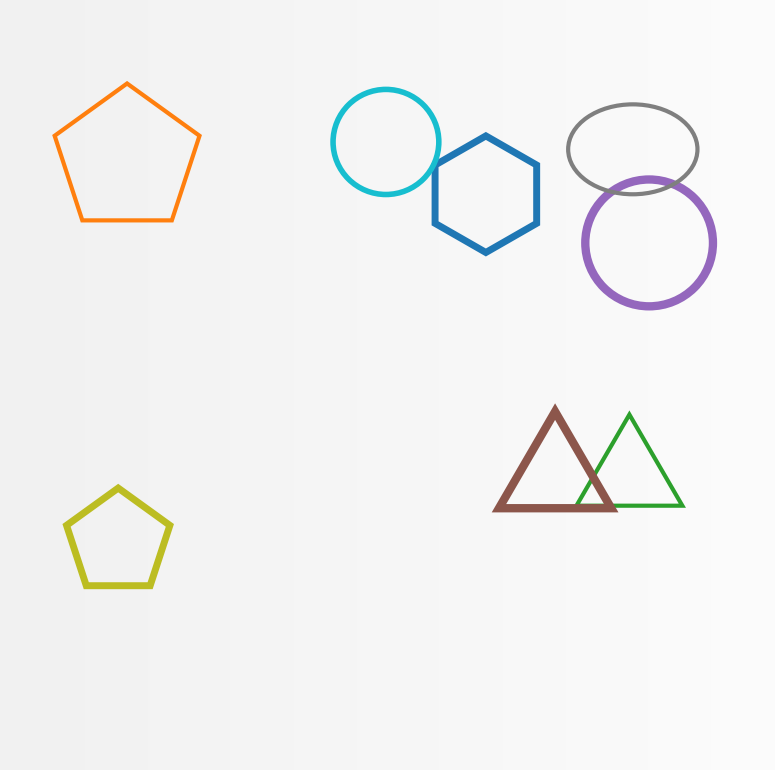[{"shape": "hexagon", "thickness": 2.5, "radius": 0.38, "center": [0.627, 0.748]}, {"shape": "pentagon", "thickness": 1.5, "radius": 0.49, "center": [0.164, 0.793]}, {"shape": "triangle", "thickness": 1.5, "radius": 0.39, "center": [0.812, 0.383]}, {"shape": "circle", "thickness": 3, "radius": 0.41, "center": [0.838, 0.685]}, {"shape": "triangle", "thickness": 3, "radius": 0.42, "center": [0.716, 0.382]}, {"shape": "oval", "thickness": 1.5, "radius": 0.42, "center": [0.817, 0.806]}, {"shape": "pentagon", "thickness": 2.5, "radius": 0.35, "center": [0.153, 0.296]}, {"shape": "circle", "thickness": 2, "radius": 0.34, "center": [0.498, 0.816]}]